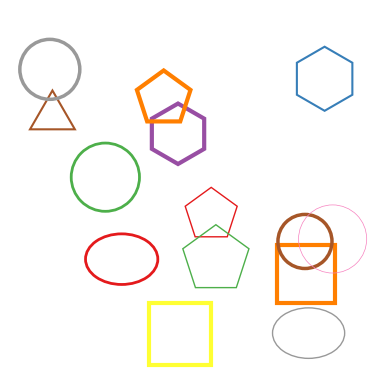[{"shape": "pentagon", "thickness": 1, "radius": 0.35, "center": [0.549, 0.442]}, {"shape": "oval", "thickness": 2, "radius": 0.47, "center": [0.316, 0.327]}, {"shape": "hexagon", "thickness": 1.5, "radius": 0.42, "center": [0.843, 0.795]}, {"shape": "pentagon", "thickness": 1, "radius": 0.45, "center": [0.561, 0.326]}, {"shape": "circle", "thickness": 2, "radius": 0.44, "center": [0.274, 0.54]}, {"shape": "hexagon", "thickness": 3, "radius": 0.39, "center": [0.462, 0.653]}, {"shape": "square", "thickness": 3, "radius": 0.38, "center": [0.795, 0.288]}, {"shape": "pentagon", "thickness": 3, "radius": 0.37, "center": [0.425, 0.744]}, {"shape": "square", "thickness": 3, "radius": 0.41, "center": [0.468, 0.132]}, {"shape": "triangle", "thickness": 1.5, "radius": 0.34, "center": [0.136, 0.698]}, {"shape": "circle", "thickness": 2.5, "radius": 0.35, "center": [0.792, 0.373]}, {"shape": "circle", "thickness": 0.5, "radius": 0.44, "center": [0.864, 0.379]}, {"shape": "circle", "thickness": 2.5, "radius": 0.39, "center": [0.129, 0.82]}, {"shape": "oval", "thickness": 1, "radius": 0.47, "center": [0.802, 0.135]}]